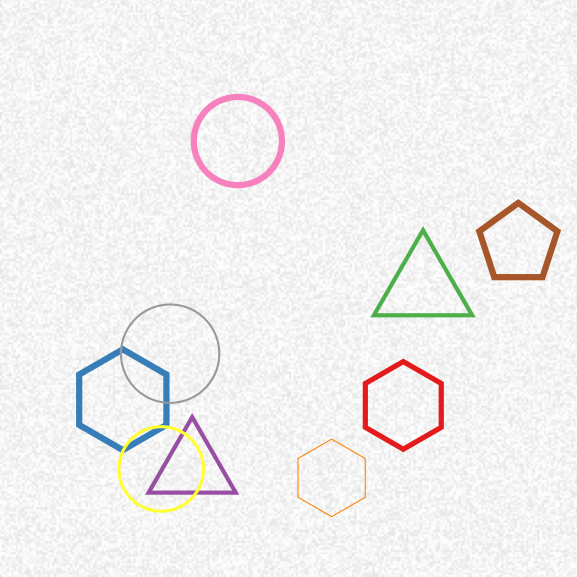[{"shape": "hexagon", "thickness": 2.5, "radius": 0.38, "center": [0.698, 0.297]}, {"shape": "hexagon", "thickness": 3, "radius": 0.44, "center": [0.213, 0.307]}, {"shape": "triangle", "thickness": 2, "radius": 0.49, "center": [0.732, 0.502]}, {"shape": "triangle", "thickness": 2, "radius": 0.44, "center": [0.333, 0.19]}, {"shape": "hexagon", "thickness": 0.5, "radius": 0.34, "center": [0.574, 0.172]}, {"shape": "circle", "thickness": 1.5, "radius": 0.37, "center": [0.279, 0.187]}, {"shape": "pentagon", "thickness": 3, "radius": 0.36, "center": [0.898, 0.577]}, {"shape": "circle", "thickness": 3, "radius": 0.38, "center": [0.412, 0.755]}, {"shape": "circle", "thickness": 1, "radius": 0.43, "center": [0.295, 0.387]}]